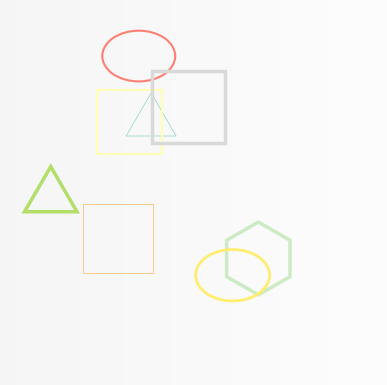[{"shape": "triangle", "thickness": 0.5, "radius": 0.37, "center": [0.39, 0.684]}, {"shape": "square", "thickness": 1.5, "radius": 0.42, "center": [0.334, 0.684]}, {"shape": "oval", "thickness": 1.5, "radius": 0.47, "center": [0.358, 0.854]}, {"shape": "square", "thickness": 0.5, "radius": 0.45, "center": [0.304, 0.381]}, {"shape": "triangle", "thickness": 2.5, "radius": 0.39, "center": [0.131, 0.489]}, {"shape": "square", "thickness": 2.5, "radius": 0.47, "center": [0.486, 0.721]}, {"shape": "hexagon", "thickness": 2.5, "radius": 0.47, "center": [0.667, 0.329]}, {"shape": "oval", "thickness": 2, "radius": 0.48, "center": [0.6, 0.285]}]